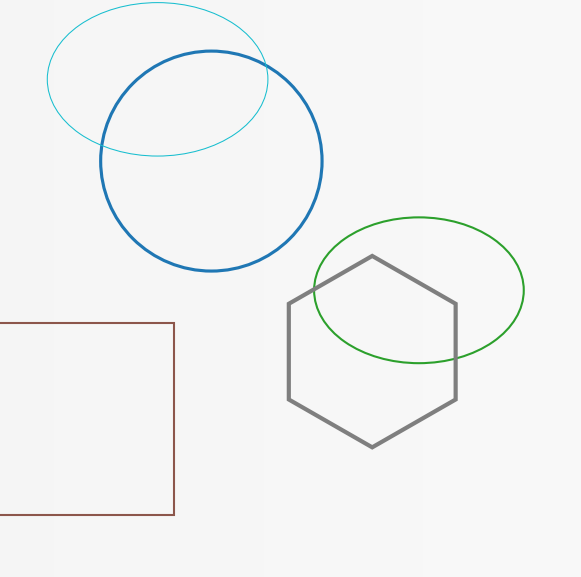[{"shape": "circle", "thickness": 1.5, "radius": 0.95, "center": [0.364, 0.72]}, {"shape": "oval", "thickness": 1, "radius": 0.9, "center": [0.721, 0.497]}, {"shape": "square", "thickness": 1, "radius": 0.83, "center": [0.134, 0.274]}, {"shape": "hexagon", "thickness": 2, "radius": 0.83, "center": [0.64, 0.39]}, {"shape": "oval", "thickness": 0.5, "radius": 0.95, "center": [0.271, 0.862]}]